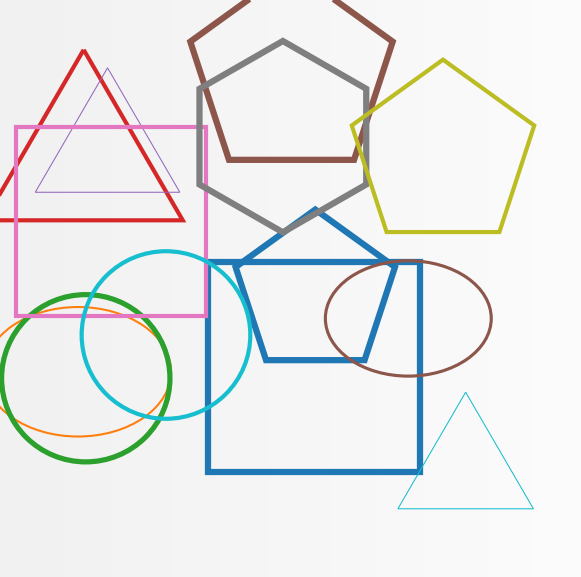[{"shape": "pentagon", "thickness": 3, "radius": 0.72, "center": [0.542, 0.492]}, {"shape": "square", "thickness": 3, "radius": 0.91, "center": [0.54, 0.363]}, {"shape": "oval", "thickness": 1, "radius": 0.8, "center": [0.134, 0.355]}, {"shape": "circle", "thickness": 2.5, "radius": 0.72, "center": [0.148, 0.344]}, {"shape": "triangle", "thickness": 2, "radius": 0.98, "center": [0.144, 0.716]}, {"shape": "triangle", "thickness": 0.5, "radius": 0.72, "center": [0.185, 0.738]}, {"shape": "pentagon", "thickness": 3, "radius": 0.92, "center": [0.502, 0.87]}, {"shape": "oval", "thickness": 1.5, "radius": 0.71, "center": [0.702, 0.448]}, {"shape": "square", "thickness": 2, "radius": 0.82, "center": [0.191, 0.616]}, {"shape": "hexagon", "thickness": 3, "radius": 0.83, "center": [0.487, 0.762]}, {"shape": "pentagon", "thickness": 2, "radius": 0.83, "center": [0.762, 0.731]}, {"shape": "triangle", "thickness": 0.5, "radius": 0.67, "center": [0.801, 0.185]}, {"shape": "circle", "thickness": 2, "radius": 0.73, "center": [0.286, 0.419]}]